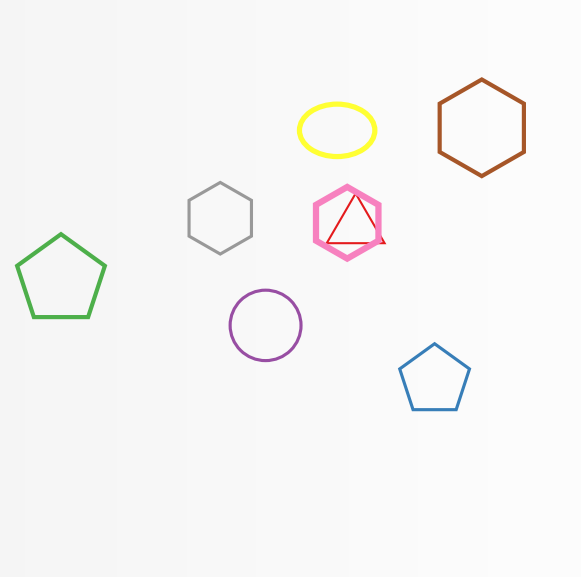[{"shape": "triangle", "thickness": 1, "radius": 0.29, "center": [0.612, 0.607]}, {"shape": "pentagon", "thickness": 1.5, "radius": 0.32, "center": [0.748, 0.341]}, {"shape": "pentagon", "thickness": 2, "radius": 0.4, "center": [0.105, 0.514]}, {"shape": "circle", "thickness": 1.5, "radius": 0.3, "center": [0.457, 0.436]}, {"shape": "oval", "thickness": 2.5, "radius": 0.32, "center": [0.58, 0.773]}, {"shape": "hexagon", "thickness": 2, "radius": 0.42, "center": [0.829, 0.778]}, {"shape": "hexagon", "thickness": 3, "radius": 0.31, "center": [0.597, 0.613]}, {"shape": "hexagon", "thickness": 1.5, "radius": 0.31, "center": [0.379, 0.621]}]